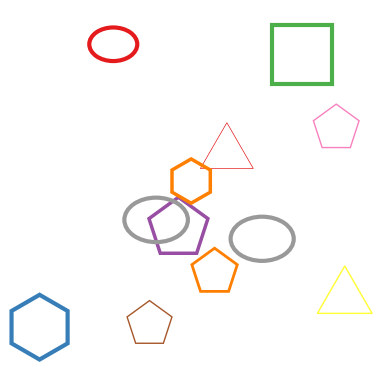[{"shape": "triangle", "thickness": 0.5, "radius": 0.4, "center": [0.589, 0.602]}, {"shape": "oval", "thickness": 3, "radius": 0.31, "center": [0.294, 0.885]}, {"shape": "hexagon", "thickness": 3, "radius": 0.42, "center": [0.103, 0.15]}, {"shape": "square", "thickness": 3, "radius": 0.39, "center": [0.785, 0.858]}, {"shape": "pentagon", "thickness": 2.5, "radius": 0.4, "center": [0.464, 0.407]}, {"shape": "hexagon", "thickness": 2.5, "radius": 0.29, "center": [0.496, 0.53]}, {"shape": "pentagon", "thickness": 2, "radius": 0.31, "center": [0.557, 0.293]}, {"shape": "triangle", "thickness": 1, "radius": 0.41, "center": [0.895, 0.227]}, {"shape": "pentagon", "thickness": 1, "radius": 0.31, "center": [0.388, 0.158]}, {"shape": "pentagon", "thickness": 1, "radius": 0.31, "center": [0.873, 0.667]}, {"shape": "oval", "thickness": 3, "radius": 0.41, "center": [0.406, 0.429]}, {"shape": "oval", "thickness": 3, "radius": 0.41, "center": [0.681, 0.38]}]